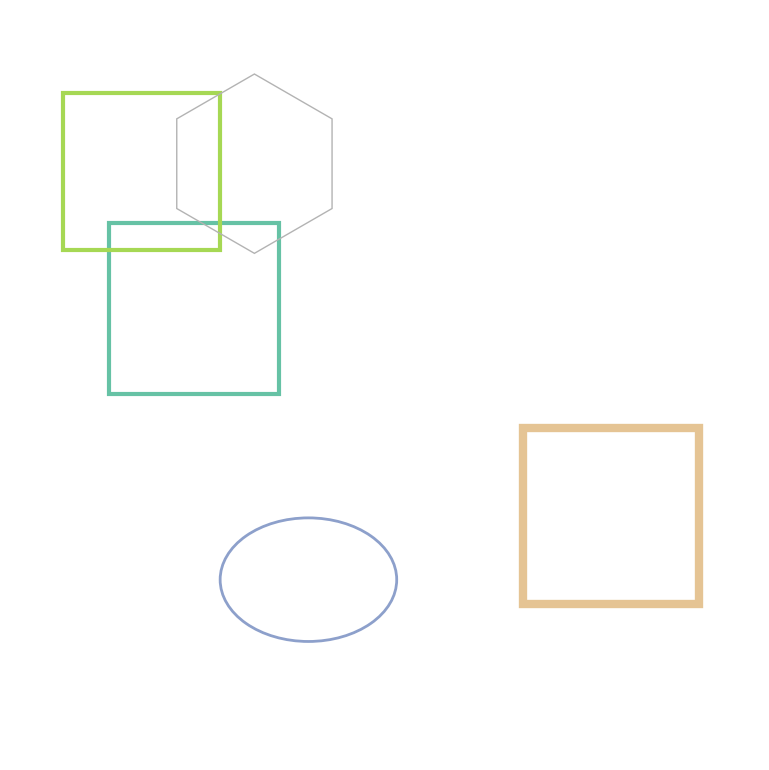[{"shape": "square", "thickness": 1.5, "radius": 0.55, "center": [0.252, 0.599]}, {"shape": "oval", "thickness": 1, "radius": 0.57, "center": [0.401, 0.247]}, {"shape": "square", "thickness": 1.5, "radius": 0.51, "center": [0.184, 0.777]}, {"shape": "square", "thickness": 3, "radius": 0.57, "center": [0.794, 0.33]}, {"shape": "hexagon", "thickness": 0.5, "radius": 0.58, "center": [0.33, 0.787]}]